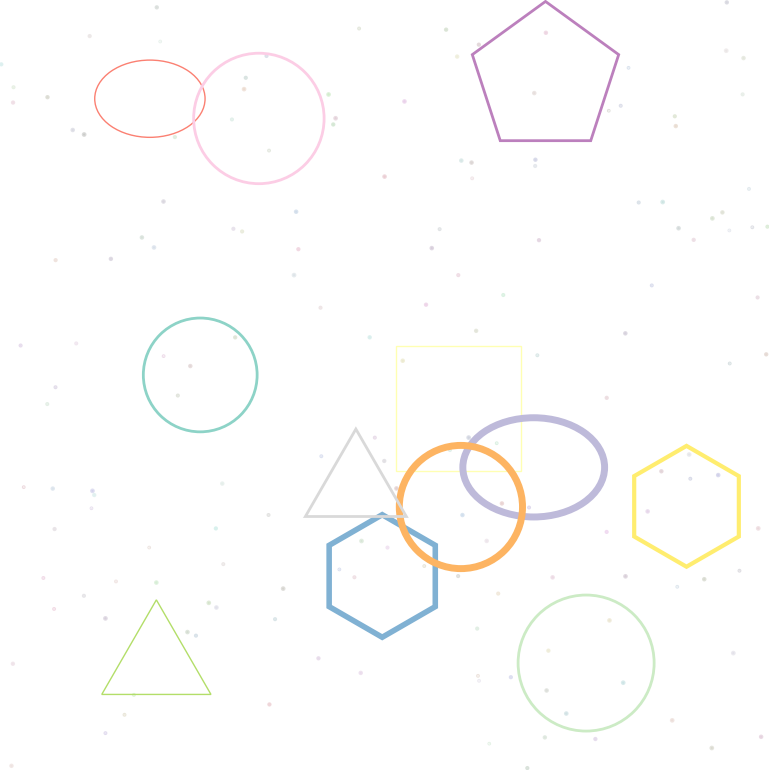[{"shape": "circle", "thickness": 1, "radius": 0.37, "center": [0.26, 0.513]}, {"shape": "square", "thickness": 0.5, "radius": 0.41, "center": [0.595, 0.47]}, {"shape": "oval", "thickness": 2.5, "radius": 0.46, "center": [0.693, 0.393]}, {"shape": "oval", "thickness": 0.5, "radius": 0.36, "center": [0.195, 0.872]}, {"shape": "hexagon", "thickness": 2, "radius": 0.4, "center": [0.496, 0.252]}, {"shape": "circle", "thickness": 2.5, "radius": 0.4, "center": [0.599, 0.342]}, {"shape": "triangle", "thickness": 0.5, "radius": 0.41, "center": [0.203, 0.139]}, {"shape": "circle", "thickness": 1, "radius": 0.42, "center": [0.336, 0.846]}, {"shape": "triangle", "thickness": 1, "radius": 0.38, "center": [0.462, 0.367]}, {"shape": "pentagon", "thickness": 1, "radius": 0.5, "center": [0.708, 0.898]}, {"shape": "circle", "thickness": 1, "radius": 0.44, "center": [0.761, 0.139]}, {"shape": "hexagon", "thickness": 1.5, "radius": 0.39, "center": [0.892, 0.342]}]